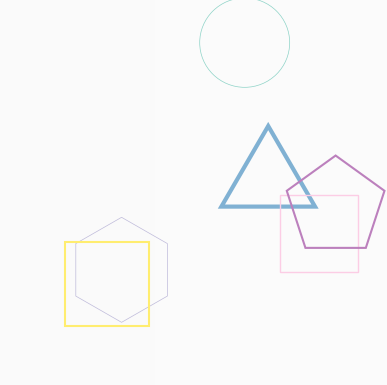[{"shape": "circle", "thickness": 0.5, "radius": 0.58, "center": [0.631, 0.889]}, {"shape": "hexagon", "thickness": 0.5, "radius": 0.68, "center": [0.314, 0.299]}, {"shape": "triangle", "thickness": 3, "radius": 0.7, "center": [0.692, 0.533]}, {"shape": "square", "thickness": 1, "radius": 0.5, "center": [0.823, 0.393]}, {"shape": "pentagon", "thickness": 1.5, "radius": 0.66, "center": [0.866, 0.463]}, {"shape": "square", "thickness": 1.5, "radius": 0.54, "center": [0.275, 0.263]}]